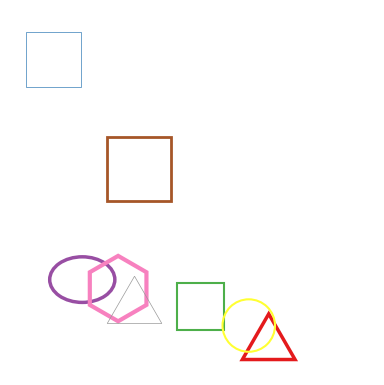[{"shape": "triangle", "thickness": 2.5, "radius": 0.39, "center": [0.698, 0.106]}, {"shape": "square", "thickness": 0.5, "radius": 0.36, "center": [0.138, 0.846]}, {"shape": "square", "thickness": 1.5, "radius": 0.3, "center": [0.521, 0.204]}, {"shape": "oval", "thickness": 2.5, "radius": 0.42, "center": [0.214, 0.274]}, {"shape": "circle", "thickness": 1.5, "radius": 0.34, "center": [0.646, 0.154]}, {"shape": "square", "thickness": 2, "radius": 0.42, "center": [0.362, 0.56]}, {"shape": "hexagon", "thickness": 3, "radius": 0.42, "center": [0.307, 0.25]}, {"shape": "triangle", "thickness": 0.5, "radius": 0.41, "center": [0.349, 0.201]}]